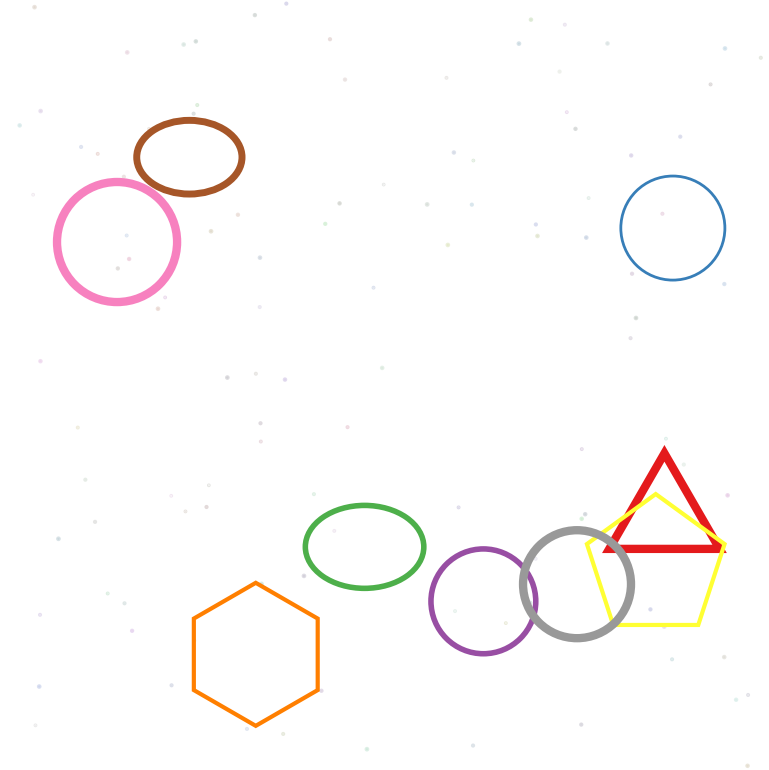[{"shape": "triangle", "thickness": 3, "radius": 0.41, "center": [0.863, 0.329]}, {"shape": "circle", "thickness": 1, "radius": 0.34, "center": [0.874, 0.704]}, {"shape": "oval", "thickness": 2, "radius": 0.38, "center": [0.473, 0.29]}, {"shape": "circle", "thickness": 2, "radius": 0.34, "center": [0.628, 0.219]}, {"shape": "hexagon", "thickness": 1.5, "radius": 0.46, "center": [0.332, 0.15]}, {"shape": "pentagon", "thickness": 1.5, "radius": 0.47, "center": [0.852, 0.264]}, {"shape": "oval", "thickness": 2.5, "radius": 0.34, "center": [0.246, 0.796]}, {"shape": "circle", "thickness": 3, "radius": 0.39, "center": [0.152, 0.686]}, {"shape": "circle", "thickness": 3, "radius": 0.35, "center": [0.749, 0.241]}]